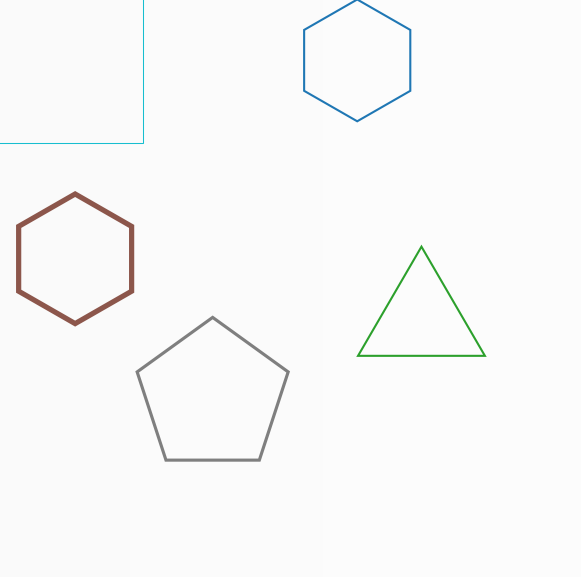[{"shape": "hexagon", "thickness": 1, "radius": 0.53, "center": [0.615, 0.895]}, {"shape": "triangle", "thickness": 1, "radius": 0.63, "center": [0.725, 0.446]}, {"shape": "hexagon", "thickness": 2.5, "radius": 0.56, "center": [0.129, 0.551]}, {"shape": "pentagon", "thickness": 1.5, "radius": 0.68, "center": [0.366, 0.313]}, {"shape": "square", "thickness": 0.5, "radius": 0.66, "center": [0.115, 0.883]}]